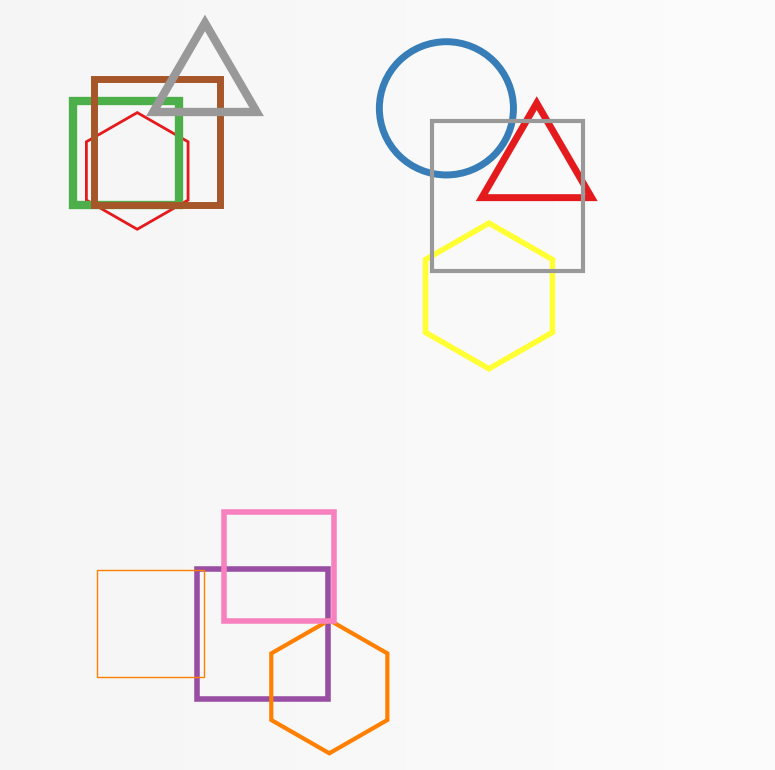[{"shape": "triangle", "thickness": 2.5, "radius": 0.41, "center": [0.693, 0.784]}, {"shape": "hexagon", "thickness": 1, "radius": 0.38, "center": [0.177, 0.778]}, {"shape": "circle", "thickness": 2.5, "radius": 0.43, "center": [0.576, 0.859]}, {"shape": "square", "thickness": 3, "radius": 0.34, "center": [0.162, 0.801]}, {"shape": "square", "thickness": 2, "radius": 0.42, "center": [0.338, 0.176]}, {"shape": "hexagon", "thickness": 1.5, "radius": 0.43, "center": [0.425, 0.108]}, {"shape": "square", "thickness": 0.5, "radius": 0.35, "center": [0.194, 0.191]}, {"shape": "hexagon", "thickness": 2, "radius": 0.47, "center": [0.631, 0.616]}, {"shape": "square", "thickness": 2.5, "radius": 0.41, "center": [0.202, 0.816]}, {"shape": "square", "thickness": 2, "radius": 0.35, "center": [0.361, 0.265]}, {"shape": "square", "thickness": 1.5, "radius": 0.49, "center": [0.655, 0.746]}, {"shape": "triangle", "thickness": 3, "radius": 0.39, "center": [0.265, 0.893]}]